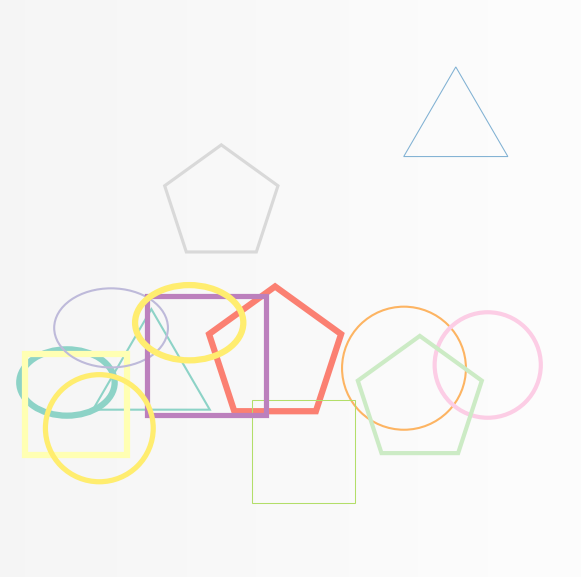[{"shape": "triangle", "thickness": 1, "radius": 0.58, "center": [0.26, 0.348]}, {"shape": "oval", "thickness": 3, "radius": 0.41, "center": [0.115, 0.337]}, {"shape": "square", "thickness": 3, "radius": 0.44, "center": [0.131, 0.298]}, {"shape": "oval", "thickness": 1, "radius": 0.49, "center": [0.191, 0.431]}, {"shape": "pentagon", "thickness": 3, "radius": 0.6, "center": [0.473, 0.384]}, {"shape": "triangle", "thickness": 0.5, "radius": 0.52, "center": [0.784, 0.78]}, {"shape": "circle", "thickness": 1, "radius": 0.53, "center": [0.695, 0.362]}, {"shape": "square", "thickness": 0.5, "radius": 0.44, "center": [0.521, 0.217]}, {"shape": "circle", "thickness": 2, "radius": 0.46, "center": [0.839, 0.367]}, {"shape": "pentagon", "thickness": 1.5, "radius": 0.51, "center": [0.381, 0.646]}, {"shape": "square", "thickness": 2.5, "radius": 0.51, "center": [0.355, 0.384]}, {"shape": "pentagon", "thickness": 2, "radius": 0.56, "center": [0.722, 0.305]}, {"shape": "oval", "thickness": 3, "radius": 0.47, "center": [0.326, 0.44]}, {"shape": "circle", "thickness": 2.5, "radius": 0.46, "center": [0.171, 0.258]}]